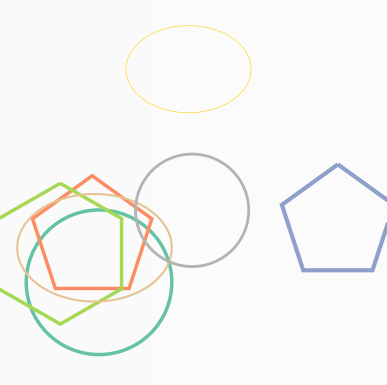[{"shape": "circle", "thickness": 2.5, "radius": 0.94, "center": [0.256, 0.267]}, {"shape": "pentagon", "thickness": 2.5, "radius": 0.81, "center": [0.238, 0.382]}, {"shape": "pentagon", "thickness": 3, "radius": 0.76, "center": [0.872, 0.421]}, {"shape": "hexagon", "thickness": 2.5, "radius": 0.91, "center": [0.155, 0.341]}, {"shape": "oval", "thickness": 0.5, "radius": 0.81, "center": [0.487, 0.82]}, {"shape": "oval", "thickness": 1.5, "radius": 1.0, "center": [0.244, 0.356]}, {"shape": "circle", "thickness": 2, "radius": 0.73, "center": [0.496, 0.454]}]